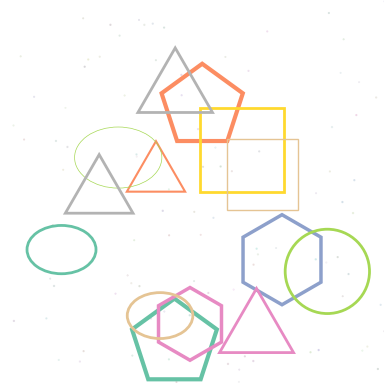[{"shape": "oval", "thickness": 2, "radius": 0.45, "center": [0.16, 0.352]}, {"shape": "pentagon", "thickness": 3, "radius": 0.58, "center": [0.453, 0.109]}, {"shape": "triangle", "thickness": 1.5, "radius": 0.44, "center": [0.405, 0.546]}, {"shape": "pentagon", "thickness": 3, "radius": 0.55, "center": [0.525, 0.723]}, {"shape": "hexagon", "thickness": 2.5, "radius": 0.58, "center": [0.732, 0.325]}, {"shape": "triangle", "thickness": 2, "radius": 0.55, "center": [0.666, 0.14]}, {"shape": "hexagon", "thickness": 2.5, "radius": 0.47, "center": [0.494, 0.159]}, {"shape": "circle", "thickness": 2, "radius": 0.55, "center": [0.85, 0.295]}, {"shape": "oval", "thickness": 0.5, "radius": 0.57, "center": [0.307, 0.591]}, {"shape": "square", "thickness": 2, "radius": 0.55, "center": [0.628, 0.61]}, {"shape": "square", "thickness": 1, "radius": 0.46, "center": [0.682, 0.546]}, {"shape": "oval", "thickness": 2, "radius": 0.43, "center": [0.416, 0.18]}, {"shape": "triangle", "thickness": 2, "radius": 0.51, "center": [0.258, 0.497]}, {"shape": "triangle", "thickness": 2, "radius": 0.56, "center": [0.455, 0.764]}]